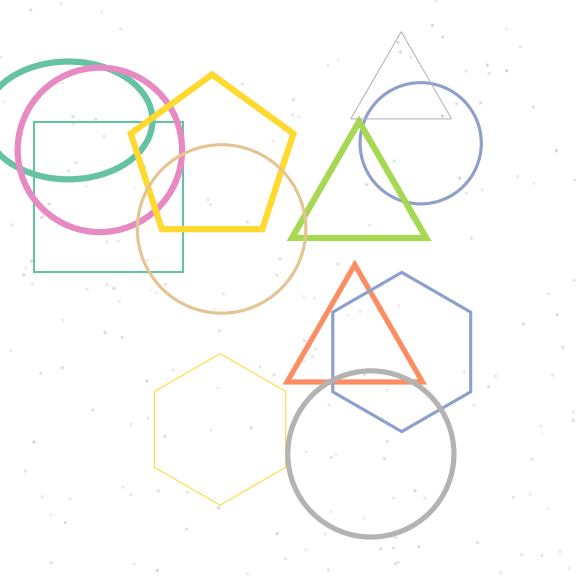[{"shape": "square", "thickness": 1, "radius": 0.65, "center": [0.188, 0.658]}, {"shape": "oval", "thickness": 3, "radius": 0.73, "center": [0.118, 0.791]}, {"shape": "triangle", "thickness": 2.5, "radius": 0.68, "center": [0.614, 0.405]}, {"shape": "circle", "thickness": 1.5, "radius": 0.52, "center": [0.728, 0.751]}, {"shape": "hexagon", "thickness": 1.5, "radius": 0.69, "center": [0.696, 0.39]}, {"shape": "circle", "thickness": 3, "radius": 0.71, "center": [0.173, 0.74]}, {"shape": "triangle", "thickness": 3, "radius": 0.67, "center": [0.622, 0.654]}, {"shape": "hexagon", "thickness": 0.5, "radius": 0.66, "center": [0.381, 0.256]}, {"shape": "pentagon", "thickness": 3, "radius": 0.74, "center": [0.367, 0.722]}, {"shape": "circle", "thickness": 1.5, "radius": 0.73, "center": [0.384, 0.603]}, {"shape": "circle", "thickness": 2.5, "radius": 0.72, "center": [0.642, 0.213]}, {"shape": "triangle", "thickness": 0.5, "radius": 0.5, "center": [0.695, 0.844]}]